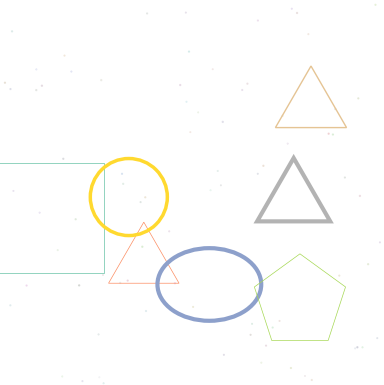[{"shape": "square", "thickness": 0.5, "radius": 0.72, "center": [0.126, 0.434]}, {"shape": "triangle", "thickness": 0.5, "radius": 0.53, "center": [0.374, 0.317]}, {"shape": "oval", "thickness": 3, "radius": 0.67, "center": [0.544, 0.261]}, {"shape": "pentagon", "thickness": 0.5, "radius": 0.62, "center": [0.779, 0.216]}, {"shape": "circle", "thickness": 2.5, "radius": 0.5, "center": [0.335, 0.488]}, {"shape": "triangle", "thickness": 1, "radius": 0.53, "center": [0.808, 0.722]}, {"shape": "triangle", "thickness": 3, "radius": 0.55, "center": [0.763, 0.48]}]